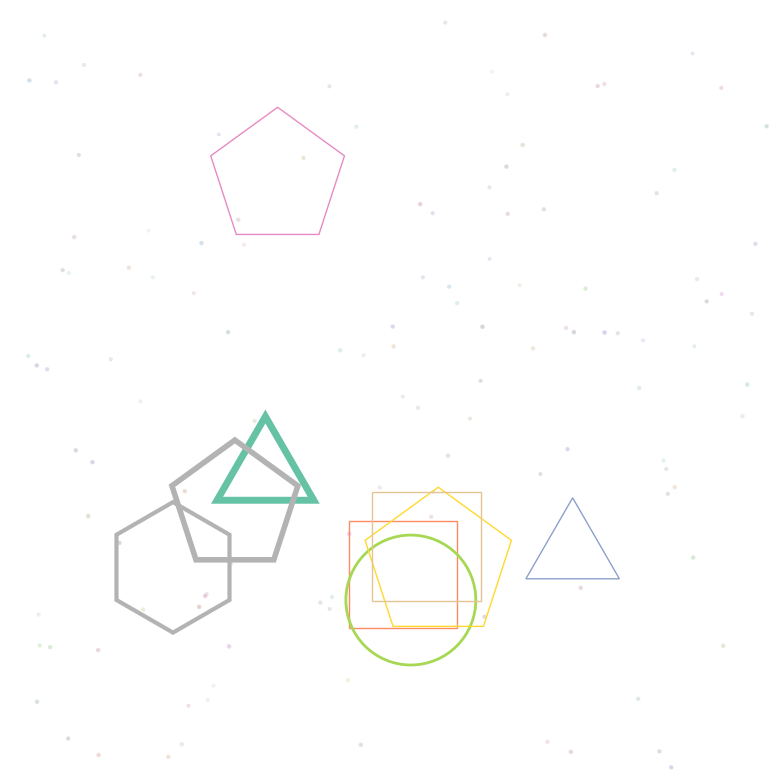[{"shape": "triangle", "thickness": 2.5, "radius": 0.36, "center": [0.345, 0.387]}, {"shape": "square", "thickness": 0.5, "radius": 0.35, "center": [0.523, 0.254]}, {"shape": "triangle", "thickness": 0.5, "radius": 0.35, "center": [0.744, 0.283]}, {"shape": "pentagon", "thickness": 0.5, "radius": 0.46, "center": [0.361, 0.769]}, {"shape": "circle", "thickness": 1, "radius": 0.42, "center": [0.534, 0.221]}, {"shape": "pentagon", "thickness": 0.5, "radius": 0.5, "center": [0.569, 0.267]}, {"shape": "square", "thickness": 0.5, "radius": 0.35, "center": [0.554, 0.29]}, {"shape": "pentagon", "thickness": 2, "radius": 0.43, "center": [0.305, 0.343]}, {"shape": "hexagon", "thickness": 1.5, "radius": 0.42, "center": [0.225, 0.263]}]